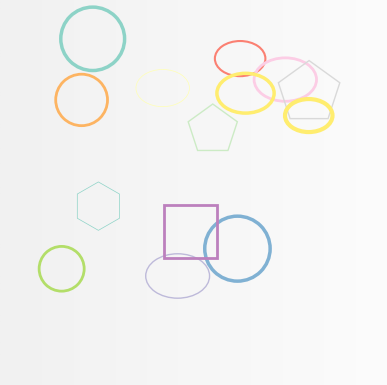[{"shape": "hexagon", "thickness": 0.5, "radius": 0.31, "center": [0.254, 0.465]}, {"shape": "circle", "thickness": 2.5, "radius": 0.41, "center": [0.239, 0.899]}, {"shape": "oval", "thickness": 0.5, "radius": 0.34, "center": [0.42, 0.771]}, {"shape": "oval", "thickness": 1, "radius": 0.41, "center": [0.458, 0.283]}, {"shape": "oval", "thickness": 1.5, "radius": 0.33, "center": [0.62, 0.848]}, {"shape": "circle", "thickness": 2.5, "radius": 0.42, "center": [0.613, 0.354]}, {"shape": "circle", "thickness": 2, "radius": 0.33, "center": [0.211, 0.74]}, {"shape": "circle", "thickness": 2, "radius": 0.29, "center": [0.159, 0.302]}, {"shape": "oval", "thickness": 2, "radius": 0.4, "center": [0.736, 0.793]}, {"shape": "pentagon", "thickness": 1, "radius": 0.42, "center": [0.798, 0.759]}, {"shape": "square", "thickness": 2, "radius": 0.34, "center": [0.491, 0.399]}, {"shape": "pentagon", "thickness": 1, "radius": 0.33, "center": [0.549, 0.663]}, {"shape": "oval", "thickness": 3, "radius": 0.31, "center": [0.797, 0.7]}, {"shape": "oval", "thickness": 2.5, "radius": 0.37, "center": [0.634, 0.758]}]